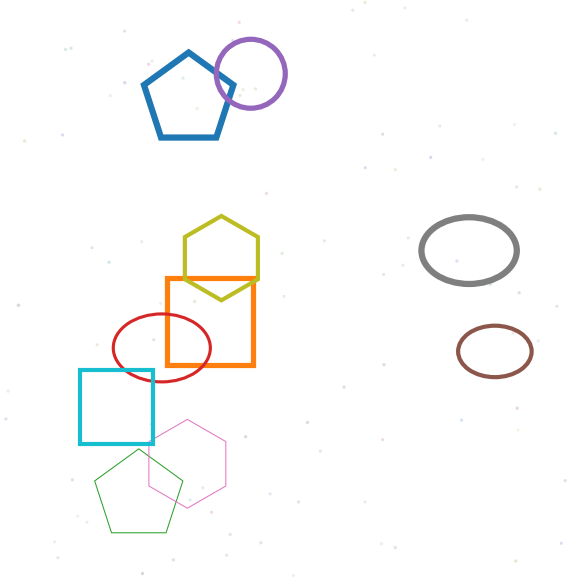[{"shape": "pentagon", "thickness": 3, "radius": 0.41, "center": [0.327, 0.827]}, {"shape": "square", "thickness": 2.5, "radius": 0.37, "center": [0.364, 0.443]}, {"shape": "pentagon", "thickness": 0.5, "radius": 0.4, "center": [0.24, 0.142]}, {"shape": "oval", "thickness": 1.5, "radius": 0.42, "center": [0.28, 0.397]}, {"shape": "circle", "thickness": 2.5, "radius": 0.3, "center": [0.434, 0.871]}, {"shape": "oval", "thickness": 2, "radius": 0.32, "center": [0.857, 0.391]}, {"shape": "hexagon", "thickness": 0.5, "radius": 0.38, "center": [0.324, 0.196]}, {"shape": "oval", "thickness": 3, "radius": 0.41, "center": [0.812, 0.565]}, {"shape": "hexagon", "thickness": 2, "radius": 0.37, "center": [0.383, 0.552]}, {"shape": "square", "thickness": 2, "radius": 0.32, "center": [0.202, 0.295]}]